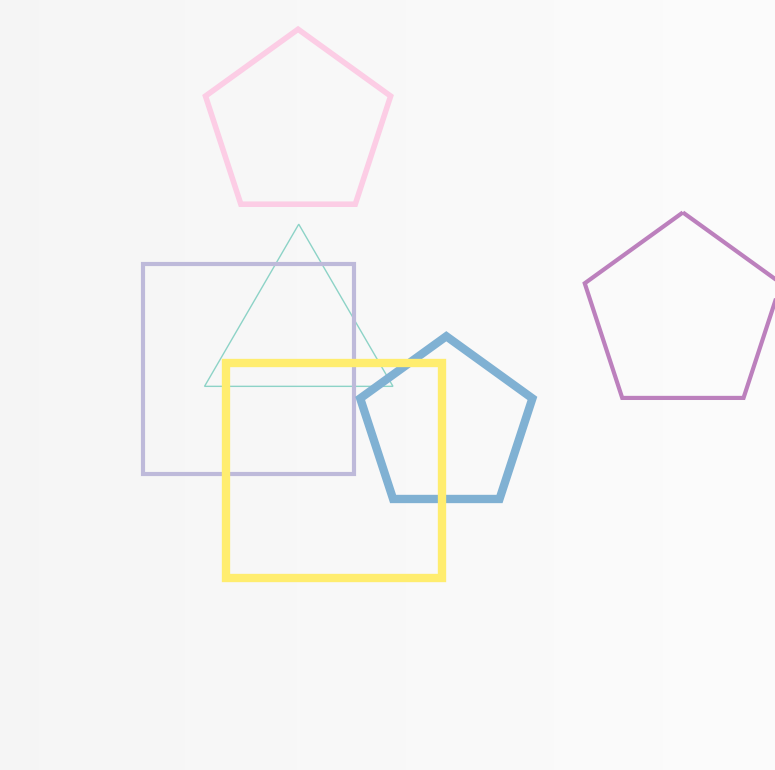[{"shape": "triangle", "thickness": 0.5, "radius": 0.7, "center": [0.385, 0.568]}, {"shape": "square", "thickness": 1.5, "radius": 0.68, "center": [0.321, 0.521]}, {"shape": "pentagon", "thickness": 3, "radius": 0.58, "center": [0.576, 0.446]}, {"shape": "pentagon", "thickness": 2, "radius": 0.63, "center": [0.385, 0.836]}, {"shape": "pentagon", "thickness": 1.5, "radius": 0.67, "center": [0.881, 0.591]}, {"shape": "square", "thickness": 3, "radius": 0.7, "center": [0.432, 0.389]}]